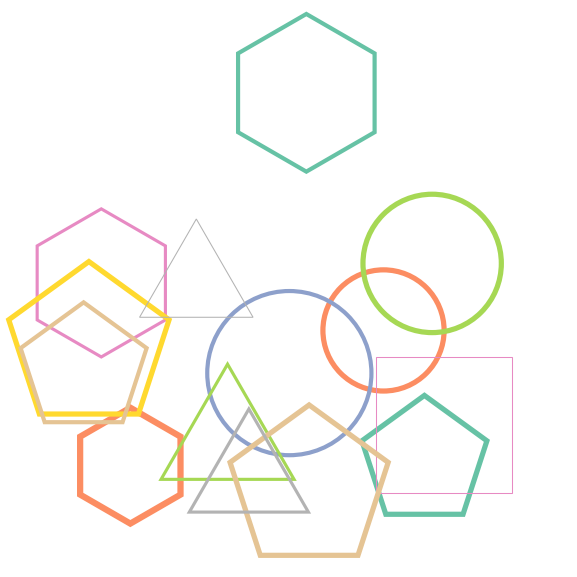[{"shape": "hexagon", "thickness": 2, "radius": 0.68, "center": [0.53, 0.838]}, {"shape": "pentagon", "thickness": 2.5, "radius": 0.57, "center": [0.735, 0.201]}, {"shape": "hexagon", "thickness": 3, "radius": 0.5, "center": [0.226, 0.193]}, {"shape": "circle", "thickness": 2.5, "radius": 0.52, "center": [0.664, 0.427]}, {"shape": "circle", "thickness": 2, "radius": 0.71, "center": [0.501, 0.353]}, {"shape": "square", "thickness": 0.5, "radius": 0.59, "center": [0.769, 0.263]}, {"shape": "hexagon", "thickness": 1.5, "radius": 0.64, "center": [0.175, 0.509]}, {"shape": "triangle", "thickness": 1.5, "radius": 0.66, "center": [0.394, 0.236]}, {"shape": "circle", "thickness": 2.5, "radius": 0.6, "center": [0.748, 0.543]}, {"shape": "pentagon", "thickness": 2.5, "radius": 0.73, "center": [0.154, 0.4]}, {"shape": "pentagon", "thickness": 2.5, "radius": 0.72, "center": [0.535, 0.154]}, {"shape": "pentagon", "thickness": 2, "radius": 0.57, "center": [0.145, 0.361]}, {"shape": "triangle", "thickness": 1.5, "radius": 0.6, "center": [0.431, 0.172]}, {"shape": "triangle", "thickness": 0.5, "radius": 0.57, "center": [0.34, 0.506]}]